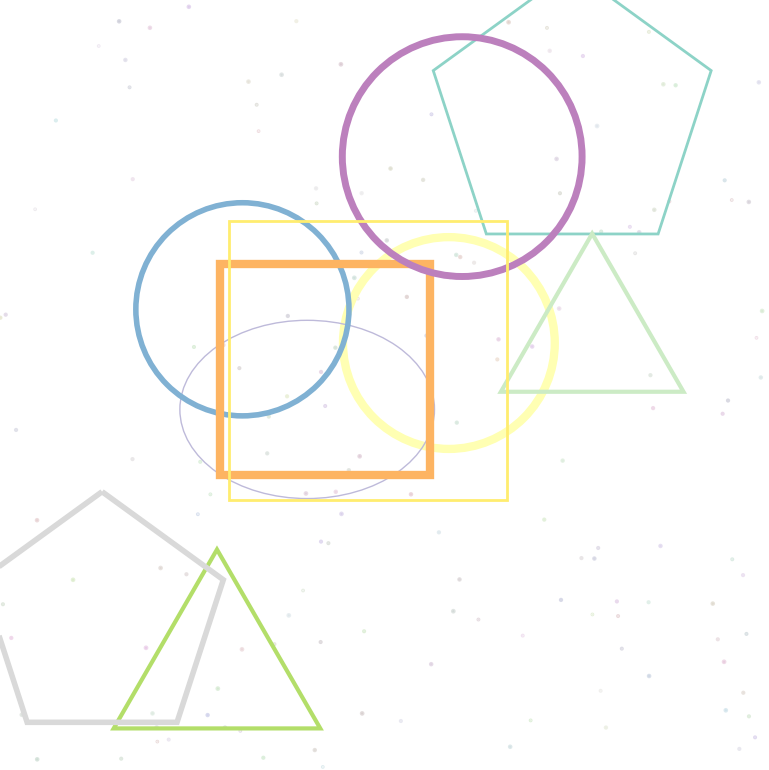[{"shape": "pentagon", "thickness": 1, "radius": 0.95, "center": [0.743, 0.85]}, {"shape": "circle", "thickness": 3, "radius": 0.69, "center": [0.583, 0.554]}, {"shape": "oval", "thickness": 0.5, "radius": 0.83, "center": [0.399, 0.468]}, {"shape": "circle", "thickness": 2, "radius": 0.69, "center": [0.315, 0.598]}, {"shape": "square", "thickness": 3, "radius": 0.68, "center": [0.422, 0.52]}, {"shape": "triangle", "thickness": 1.5, "radius": 0.77, "center": [0.282, 0.131]}, {"shape": "pentagon", "thickness": 2, "radius": 0.83, "center": [0.133, 0.196]}, {"shape": "circle", "thickness": 2.5, "radius": 0.78, "center": [0.6, 0.797]}, {"shape": "triangle", "thickness": 1.5, "radius": 0.68, "center": [0.769, 0.56]}, {"shape": "square", "thickness": 1, "radius": 0.9, "center": [0.478, 0.532]}]